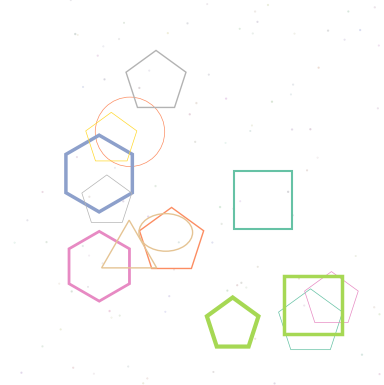[{"shape": "pentagon", "thickness": 0.5, "radius": 0.44, "center": [0.807, 0.162]}, {"shape": "square", "thickness": 1.5, "radius": 0.38, "center": [0.683, 0.48]}, {"shape": "circle", "thickness": 0.5, "radius": 0.45, "center": [0.338, 0.658]}, {"shape": "pentagon", "thickness": 1, "radius": 0.44, "center": [0.446, 0.374]}, {"shape": "hexagon", "thickness": 2.5, "radius": 0.5, "center": [0.257, 0.549]}, {"shape": "hexagon", "thickness": 2, "radius": 0.45, "center": [0.258, 0.308]}, {"shape": "pentagon", "thickness": 0.5, "radius": 0.37, "center": [0.861, 0.221]}, {"shape": "pentagon", "thickness": 3, "radius": 0.35, "center": [0.604, 0.157]}, {"shape": "square", "thickness": 2.5, "radius": 0.38, "center": [0.814, 0.208]}, {"shape": "pentagon", "thickness": 0.5, "radius": 0.35, "center": [0.289, 0.638]}, {"shape": "triangle", "thickness": 1, "radius": 0.41, "center": [0.335, 0.346]}, {"shape": "oval", "thickness": 1, "radius": 0.35, "center": [0.431, 0.396]}, {"shape": "pentagon", "thickness": 0.5, "radius": 0.34, "center": [0.277, 0.477]}, {"shape": "pentagon", "thickness": 1, "radius": 0.41, "center": [0.405, 0.787]}]